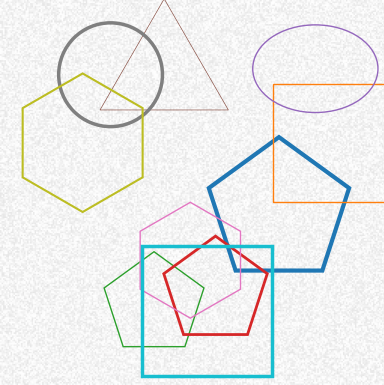[{"shape": "pentagon", "thickness": 3, "radius": 0.96, "center": [0.725, 0.452]}, {"shape": "square", "thickness": 1, "radius": 0.77, "center": [0.862, 0.628]}, {"shape": "pentagon", "thickness": 1, "radius": 0.68, "center": [0.4, 0.21]}, {"shape": "pentagon", "thickness": 2, "radius": 0.71, "center": [0.56, 0.245]}, {"shape": "oval", "thickness": 1, "radius": 0.81, "center": [0.819, 0.822]}, {"shape": "triangle", "thickness": 0.5, "radius": 0.96, "center": [0.426, 0.811]}, {"shape": "hexagon", "thickness": 1, "radius": 0.75, "center": [0.494, 0.324]}, {"shape": "circle", "thickness": 2.5, "radius": 0.67, "center": [0.287, 0.806]}, {"shape": "hexagon", "thickness": 1.5, "radius": 0.9, "center": [0.215, 0.629]}, {"shape": "square", "thickness": 2.5, "radius": 0.84, "center": [0.538, 0.192]}]